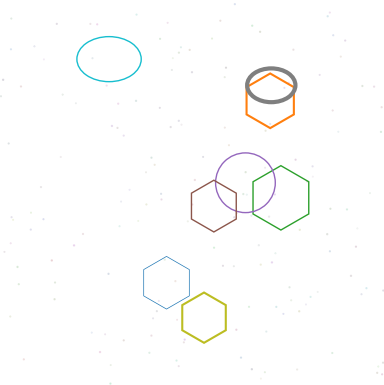[{"shape": "hexagon", "thickness": 0.5, "radius": 0.34, "center": [0.432, 0.266]}, {"shape": "hexagon", "thickness": 1.5, "radius": 0.35, "center": [0.702, 0.738]}, {"shape": "hexagon", "thickness": 1, "radius": 0.42, "center": [0.73, 0.486]}, {"shape": "circle", "thickness": 1, "radius": 0.39, "center": [0.638, 0.525]}, {"shape": "hexagon", "thickness": 1, "radius": 0.34, "center": [0.555, 0.465]}, {"shape": "oval", "thickness": 3, "radius": 0.31, "center": [0.705, 0.778]}, {"shape": "hexagon", "thickness": 1.5, "radius": 0.33, "center": [0.53, 0.175]}, {"shape": "oval", "thickness": 1, "radius": 0.42, "center": [0.283, 0.846]}]